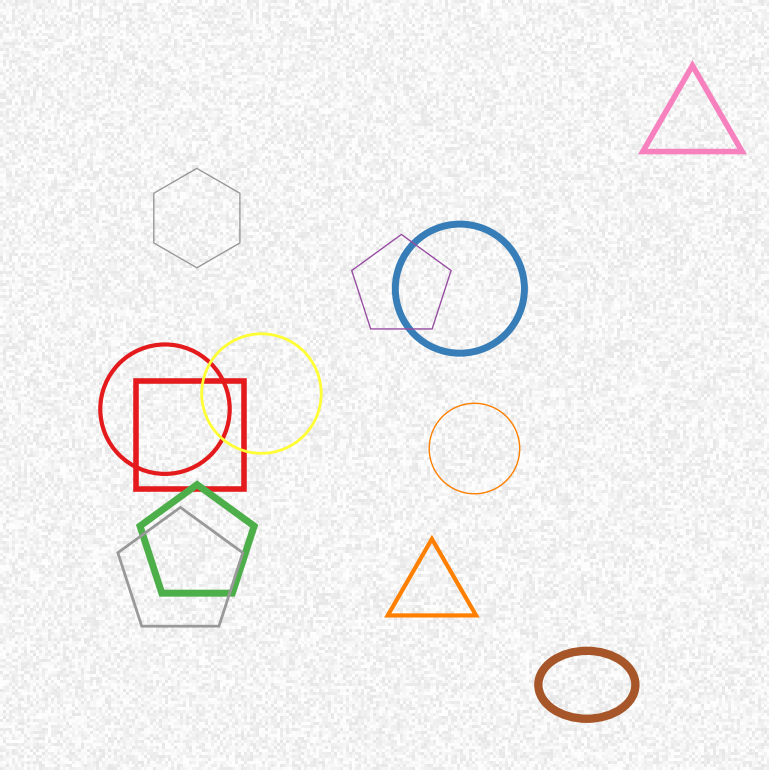[{"shape": "circle", "thickness": 1.5, "radius": 0.42, "center": [0.214, 0.469]}, {"shape": "square", "thickness": 2, "radius": 0.35, "center": [0.247, 0.435]}, {"shape": "circle", "thickness": 2.5, "radius": 0.42, "center": [0.597, 0.625]}, {"shape": "pentagon", "thickness": 2.5, "radius": 0.39, "center": [0.256, 0.293]}, {"shape": "pentagon", "thickness": 0.5, "radius": 0.34, "center": [0.521, 0.628]}, {"shape": "triangle", "thickness": 1.5, "radius": 0.33, "center": [0.561, 0.234]}, {"shape": "circle", "thickness": 0.5, "radius": 0.29, "center": [0.616, 0.417]}, {"shape": "circle", "thickness": 1, "radius": 0.39, "center": [0.34, 0.489]}, {"shape": "oval", "thickness": 3, "radius": 0.32, "center": [0.762, 0.111]}, {"shape": "triangle", "thickness": 2, "radius": 0.37, "center": [0.899, 0.84]}, {"shape": "pentagon", "thickness": 1, "radius": 0.43, "center": [0.234, 0.256]}, {"shape": "hexagon", "thickness": 0.5, "radius": 0.32, "center": [0.256, 0.717]}]